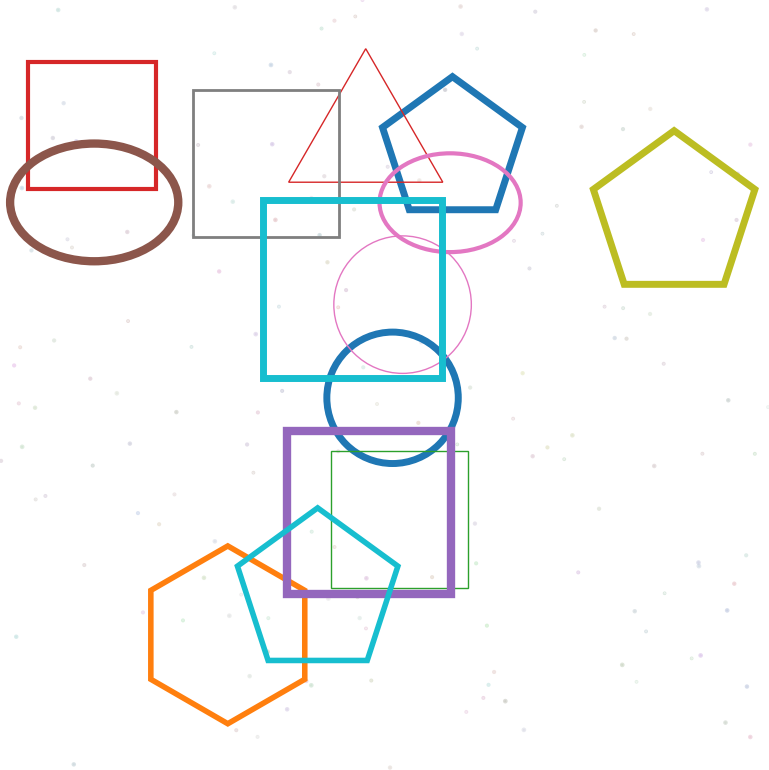[{"shape": "circle", "thickness": 2.5, "radius": 0.43, "center": [0.51, 0.483]}, {"shape": "pentagon", "thickness": 2.5, "radius": 0.48, "center": [0.588, 0.805]}, {"shape": "hexagon", "thickness": 2, "radius": 0.58, "center": [0.296, 0.176]}, {"shape": "square", "thickness": 0.5, "radius": 0.45, "center": [0.519, 0.325]}, {"shape": "square", "thickness": 1.5, "radius": 0.41, "center": [0.119, 0.837]}, {"shape": "triangle", "thickness": 0.5, "radius": 0.58, "center": [0.475, 0.821]}, {"shape": "square", "thickness": 3, "radius": 0.53, "center": [0.479, 0.334]}, {"shape": "oval", "thickness": 3, "radius": 0.55, "center": [0.122, 0.737]}, {"shape": "circle", "thickness": 0.5, "radius": 0.45, "center": [0.523, 0.604]}, {"shape": "oval", "thickness": 1.5, "radius": 0.46, "center": [0.585, 0.737]}, {"shape": "square", "thickness": 1, "radius": 0.48, "center": [0.345, 0.787]}, {"shape": "pentagon", "thickness": 2.5, "radius": 0.55, "center": [0.875, 0.72]}, {"shape": "square", "thickness": 2.5, "radius": 0.58, "center": [0.458, 0.624]}, {"shape": "pentagon", "thickness": 2, "radius": 0.55, "center": [0.413, 0.231]}]